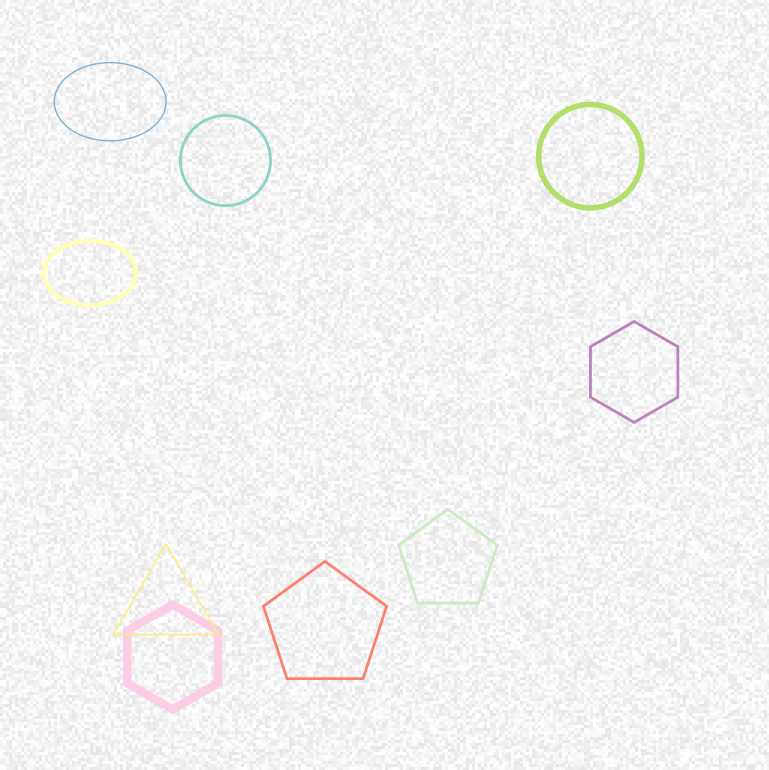[{"shape": "circle", "thickness": 1, "radius": 0.29, "center": [0.293, 0.791]}, {"shape": "oval", "thickness": 1.5, "radius": 0.3, "center": [0.117, 0.645]}, {"shape": "pentagon", "thickness": 1, "radius": 0.42, "center": [0.422, 0.187]}, {"shape": "oval", "thickness": 0.5, "radius": 0.36, "center": [0.143, 0.868]}, {"shape": "circle", "thickness": 2, "radius": 0.34, "center": [0.767, 0.797]}, {"shape": "hexagon", "thickness": 3, "radius": 0.34, "center": [0.224, 0.147]}, {"shape": "hexagon", "thickness": 1, "radius": 0.33, "center": [0.824, 0.517]}, {"shape": "pentagon", "thickness": 1, "radius": 0.34, "center": [0.582, 0.271]}, {"shape": "triangle", "thickness": 0.5, "radius": 0.39, "center": [0.215, 0.215]}]